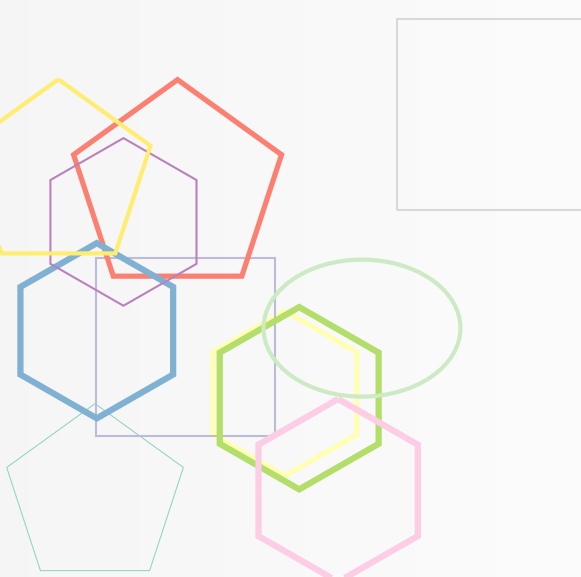[{"shape": "pentagon", "thickness": 0.5, "radius": 0.8, "center": [0.163, 0.14]}, {"shape": "hexagon", "thickness": 2.5, "radius": 0.71, "center": [0.49, 0.318]}, {"shape": "square", "thickness": 1, "radius": 0.77, "center": [0.319, 0.398]}, {"shape": "pentagon", "thickness": 2.5, "radius": 0.94, "center": [0.305, 0.673]}, {"shape": "hexagon", "thickness": 3, "radius": 0.76, "center": [0.167, 0.426]}, {"shape": "hexagon", "thickness": 3, "radius": 0.79, "center": [0.515, 0.31]}, {"shape": "hexagon", "thickness": 3, "radius": 0.79, "center": [0.582, 0.15]}, {"shape": "square", "thickness": 1, "radius": 0.82, "center": [0.847, 0.801]}, {"shape": "hexagon", "thickness": 1, "radius": 0.73, "center": [0.212, 0.615]}, {"shape": "oval", "thickness": 2, "radius": 0.85, "center": [0.623, 0.431]}, {"shape": "pentagon", "thickness": 2, "radius": 0.83, "center": [0.1, 0.695]}]